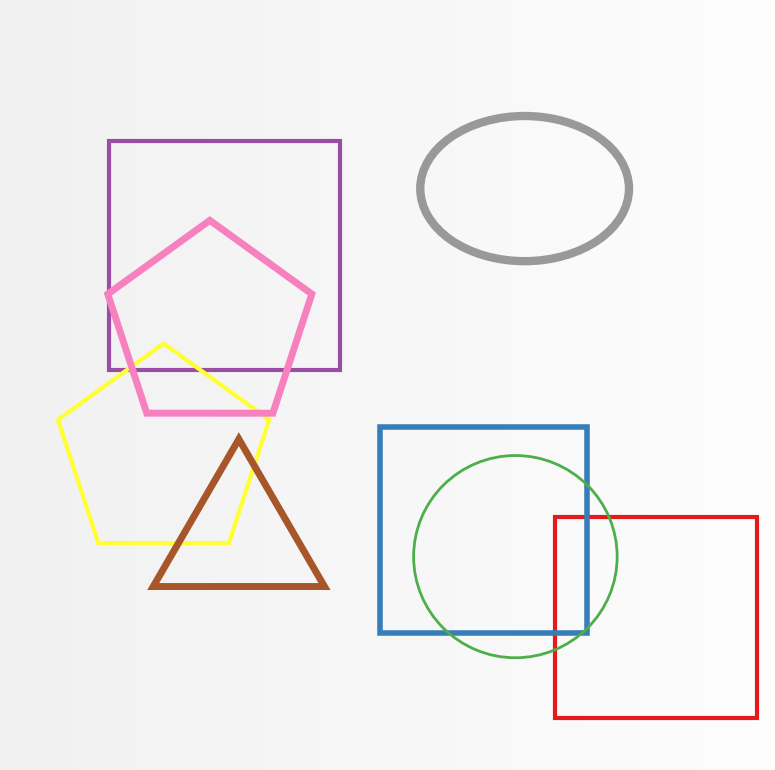[{"shape": "square", "thickness": 1.5, "radius": 0.65, "center": [0.847, 0.198]}, {"shape": "square", "thickness": 2, "radius": 0.67, "center": [0.624, 0.311]}, {"shape": "circle", "thickness": 1, "radius": 0.66, "center": [0.665, 0.277]}, {"shape": "square", "thickness": 1.5, "radius": 0.74, "center": [0.29, 0.668]}, {"shape": "pentagon", "thickness": 1.5, "radius": 0.72, "center": [0.211, 0.411]}, {"shape": "triangle", "thickness": 2.5, "radius": 0.64, "center": [0.308, 0.302]}, {"shape": "pentagon", "thickness": 2.5, "radius": 0.69, "center": [0.271, 0.575]}, {"shape": "oval", "thickness": 3, "radius": 0.67, "center": [0.677, 0.755]}]